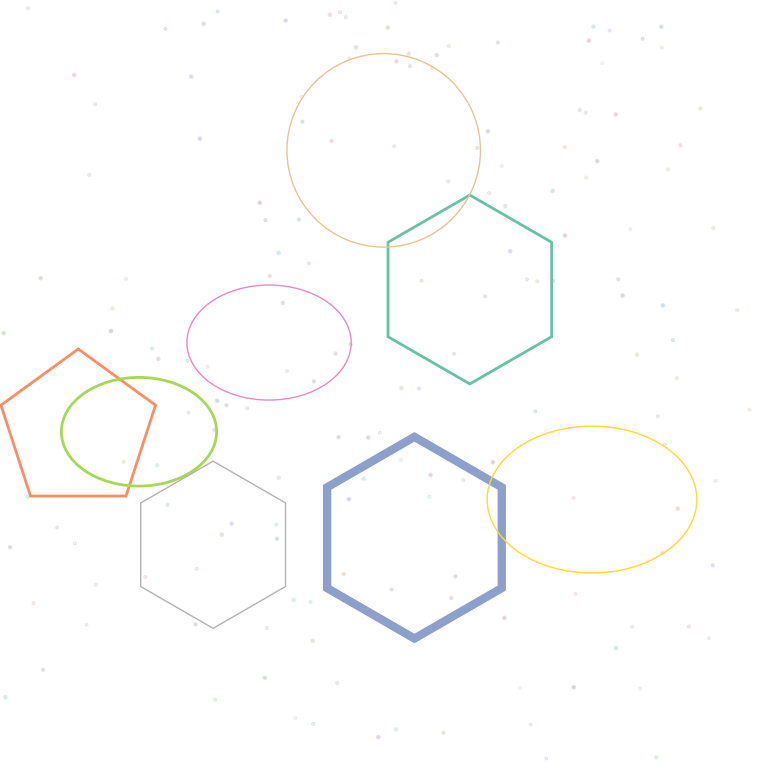[{"shape": "hexagon", "thickness": 1, "radius": 0.61, "center": [0.61, 0.624]}, {"shape": "pentagon", "thickness": 1, "radius": 0.53, "center": [0.102, 0.441]}, {"shape": "hexagon", "thickness": 3, "radius": 0.65, "center": [0.538, 0.302]}, {"shape": "oval", "thickness": 0.5, "radius": 0.53, "center": [0.349, 0.555]}, {"shape": "oval", "thickness": 1, "radius": 0.5, "center": [0.181, 0.439]}, {"shape": "oval", "thickness": 0.5, "radius": 0.68, "center": [0.769, 0.351]}, {"shape": "circle", "thickness": 0.5, "radius": 0.63, "center": [0.498, 0.805]}, {"shape": "hexagon", "thickness": 0.5, "radius": 0.54, "center": [0.277, 0.293]}]